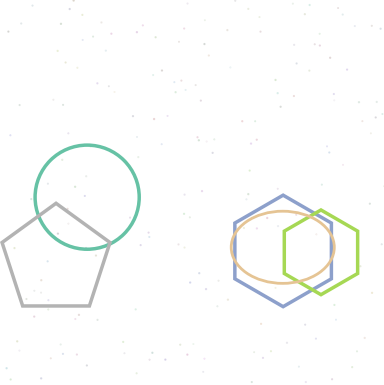[{"shape": "circle", "thickness": 2.5, "radius": 0.68, "center": [0.226, 0.488]}, {"shape": "hexagon", "thickness": 2.5, "radius": 0.72, "center": [0.735, 0.348]}, {"shape": "hexagon", "thickness": 2.5, "radius": 0.55, "center": [0.834, 0.345]}, {"shape": "oval", "thickness": 2, "radius": 0.67, "center": [0.734, 0.358]}, {"shape": "pentagon", "thickness": 2.5, "radius": 0.74, "center": [0.146, 0.325]}]